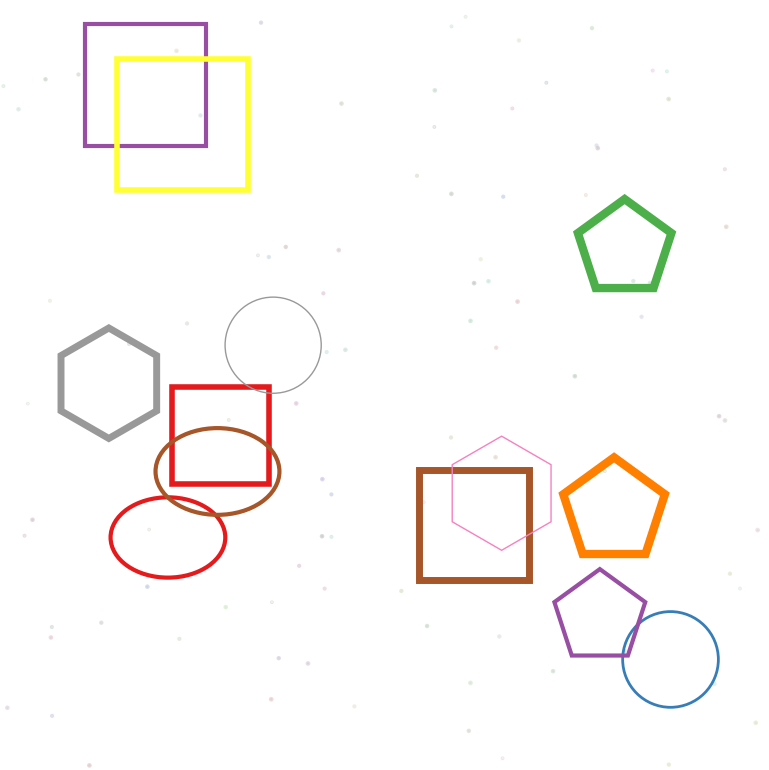[{"shape": "oval", "thickness": 1.5, "radius": 0.37, "center": [0.218, 0.302]}, {"shape": "square", "thickness": 2, "radius": 0.32, "center": [0.286, 0.434]}, {"shape": "circle", "thickness": 1, "radius": 0.31, "center": [0.871, 0.144]}, {"shape": "pentagon", "thickness": 3, "radius": 0.32, "center": [0.811, 0.678]}, {"shape": "square", "thickness": 1.5, "radius": 0.39, "center": [0.189, 0.89]}, {"shape": "pentagon", "thickness": 1.5, "radius": 0.31, "center": [0.779, 0.199]}, {"shape": "pentagon", "thickness": 3, "radius": 0.35, "center": [0.797, 0.337]}, {"shape": "square", "thickness": 2, "radius": 0.43, "center": [0.237, 0.838]}, {"shape": "square", "thickness": 2.5, "radius": 0.36, "center": [0.615, 0.319]}, {"shape": "oval", "thickness": 1.5, "radius": 0.4, "center": [0.282, 0.388]}, {"shape": "hexagon", "thickness": 0.5, "radius": 0.37, "center": [0.651, 0.359]}, {"shape": "circle", "thickness": 0.5, "radius": 0.31, "center": [0.355, 0.552]}, {"shape": "hexagon", "thickness": 2.5, "radius": 0.36, "center": [0.141, 0.502]}]